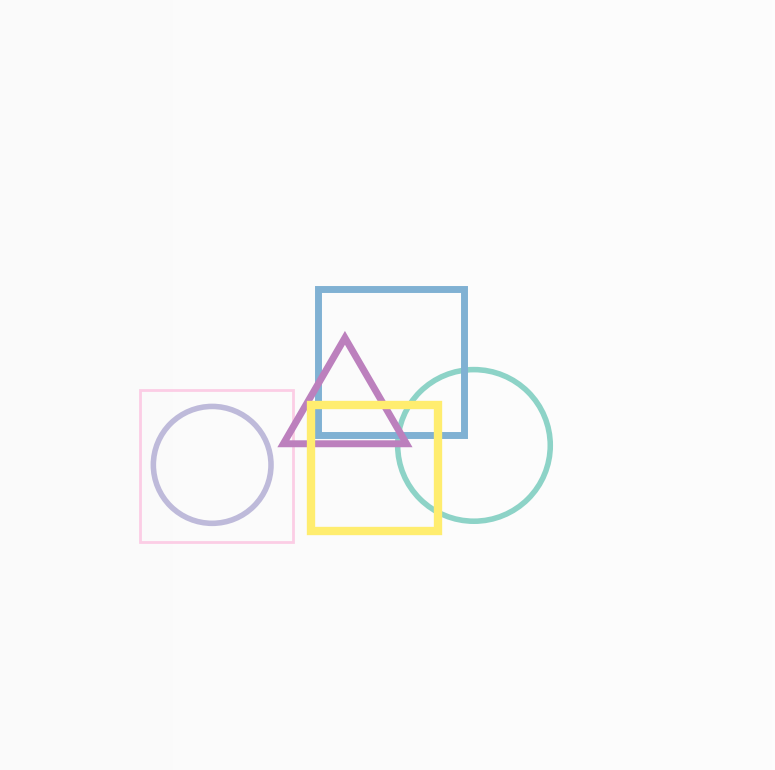[{"shape": "circle", "thickness": 2, "radius": 0.49, "center": [0.612, 0.422]}, {"shape": "circle", "thickness": 2, "radius": 0.38, "center": [0.274, 0.396]}, {"shape": "square", "thickness": 2.5, "radius": 0.47, "center": [0.505, 0.53]}, {"shape": "square", "thickness": 1, "radius": 0.49, "center": [0.279, 0.395]}, {"shape": "triangle", "thickness": 2.5, "radius": 0.46, "center": [0.445, 0.47]}, {"shape": "square", "thickness": 3, "radius": 0.41, "center": [0.483, 0.393]}]